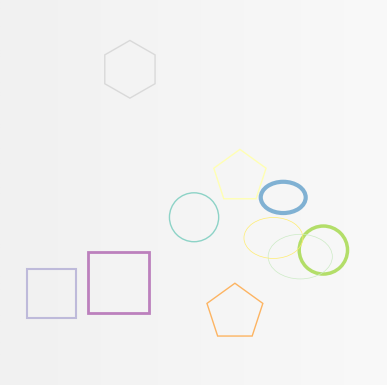[{"shape": "circle", "thickness": 1, "radius": 0.32, "center": [0.501, 0.436]}, {"shape": "pentagon", "thickness": 1, "radius": 0.35, "center": [0.619, 0.541]}, {"shape": "square", "thickness": 1.5, "radius": 0.32, "center": [0.132, 0.236]}, {"shape": "oval", "thickness": 3, "radius": 0.29, "center": [0.731, 0.487]}, {"shape": "pentagon", "thickness": 1, "radius": 0.38, "center": [0.606, 0.188]}, {"shape": "circle", "thickness": 2.5, "radius": 0.31, "center": [0.834, 0.351]}, {"shape": "hexagon", "thickness": 1, "radius": 0.37, "center": [0.335, 0.82]}, {"shape": "square", "thickness": 2, "radius": 0.39, "center": [0.307, 0.266]}, {"shape": "oval", "thickness": 0.5, "radius": 0.41, "center": [0.775, 0.333]}, {"shape": "oval", "thickness": 0.5, "radius": 0.38, "center": [0.706, 0.382]}]